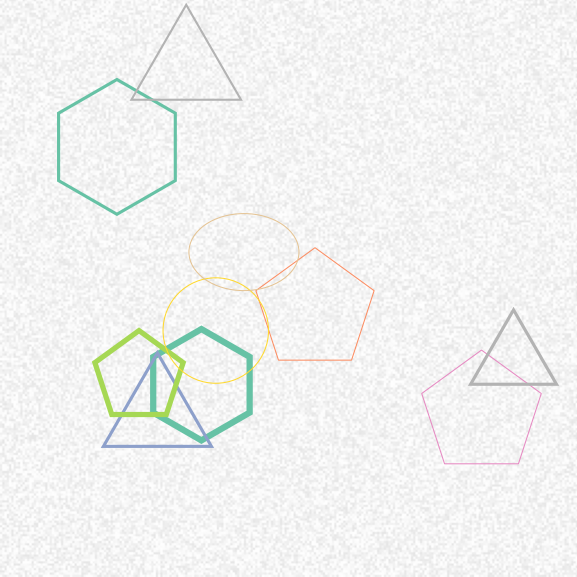[{"shape": "hexagon", "thickness": 3, "radius": 0.48, "center": [0.349, 0.333]}, {"shape": "hexagon", "thickness": 1.5, "radius": 0.58, "center": [0.202, 0.745]}, {"shape": "pentagon", "thickness": 0.5, "radius": 0.54, "center": [0.545, 0.463]}, {"shape": "triangle", "thickness": 1.5, "radius": 0.54, "center": [0.273, 0.28]}, {"shape": "pentagon", "thickness": 0.5, "radius": 0.54, "center": [0.834, 0.284]}, {"shape": "pentagon", "thickness": 2.5, "radius": 0.4, "center": [0.241, 0.346]}, {"shape": "circle", "thickness": 0.5, "radius": 0.46, "center": [0.374, 0.427]}, {"shape": "oval", "thickness": 0.5, "radius": 0.48, "center": [0.422, 0.563]}, {"shape": "triangle", "thickness": 1, "radius": 0.55, "center": [0.322, 0.881]}, {"shape": "triangle", "thickness": 1.5, "radius": 0.43, "center": [0.889, 0.377]}]